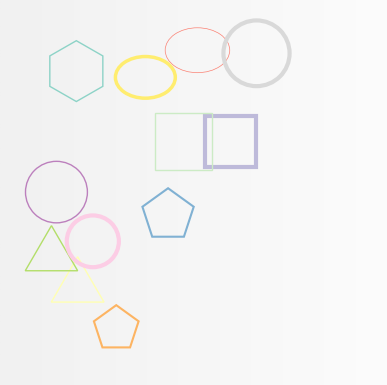[{"shape": "hexagon", "thickness": 1, "radius": 0.39, "center": [0.197, 0.815]}, {"shape": "triangle", "thickness": 1, "radius": 0.39, "center": [0.2, 0.255]}, {"shape": "square", "thickness": 3, "radius": 0.33, "center": [0.594, 0.632]}, {"shape": "oval", "thickness": 0.5, "radius": 0.42, "center": [0.51, 0.87]}, {"shape": "pentagon", "thickness": 1.5, "radius": 0.35, "center": [0.434, 0.441]}, {"shape": "pentagon", "thickness": 1.5, "radius": 0.3, "center": [0.3, 0.147]}, {"shape": "triangle", "thickness": 1, "radius": 0.39, "center": [0.133, 0.336]}, {"shape": "circle", "thickness": 3, "radius": 0.34, "center": [0.24, 0.373]}, {"shape": "circle", "thickness": 3, "radius": 0.43, "center": [0.662, 0.862]}, {"shape": "circle", "thickness": 1, "radius": 0.4, "center": [0.146, 0.501]}, {"shape": "square", "thickness": 1, "radius": 0.37, "center": [0.473, 0.634]}, {"shape": "oval", "thickness": 2.5, "radius": 0.39, "center": [0.375, 0.799]}]